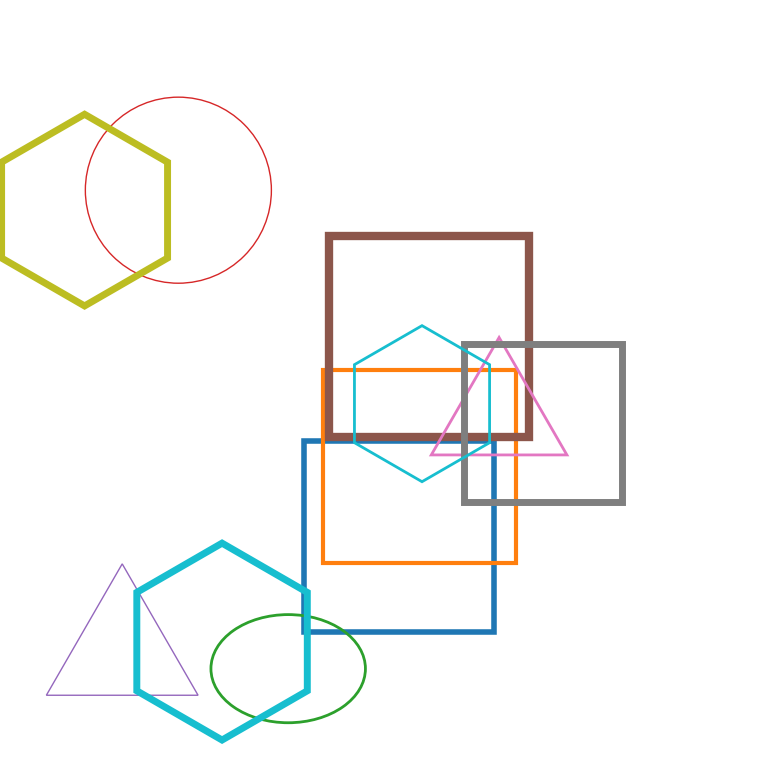[{"shape": "square", "thickness": 2, "radius": 0.62, "center": [0.518, 0.303]}, {"shape": "square", "thickness": 1.5, "radius": 0.63, "center": [0.545, 0.394]}, {"shape": "oval", "thickness": 1, "radius": 0.5, "center": [0.374, 0.132]}, {"shape": "circle", "thickness": 0.5, "radius": 0.6, "center": [0.232, 0.753]}, {"shape": "triangle", "thickness": 0.5, "radius": 0.57, "center": [0.159, 0.154]}, {"shape": "square", "thickness": 3, "radius": 0.65, "center": [0.557, 0.563]}, {"shape": "triangle", "thickness": 1, "radius": 0.51, "center": [0.648, 0.46]}, {"shape": "square", "thickness": 2.5, "radius": 0.51, "center": [0.705, 0.451]}, {"shape": "hexagon", "thickness": 2.5, "radius": 0.62, "center": [0.11, 0.727]}, {"shape": "hexagon", "thickness": 2.5, "radius": 0.64, "center": [0.288, 0.167]}, {"shape": "hexagon", "thickness": 1, "radius": 0.51, "center": [0.548, 0.476]}]